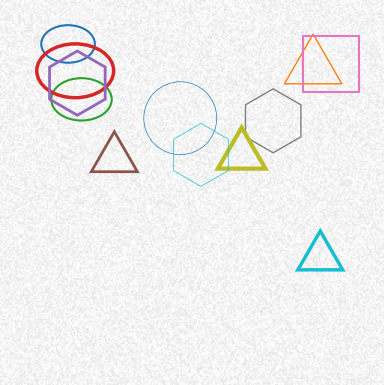[{"shape": "circle", "thickness": 0.5, "radius": 0.47, "center": [0.468, 0.693]}, {"shape": "oval", "thickness": 1.5, "radius": 0.35, "center": [0.177, 0.886]}, {"shape": "triangle", "thickness": 1, "radius": 0.43, "center": [0.813, 0.825]}, {"shape": "oval", "thickness": 1.5, "radius": 0.39, "center": [0.212, 0.742]}, {"shape": "oval", "thickness": 2.5, "radius": 0.5, "center": [0.195, 0.816]}, {"shape": "hexagon", "thickness": 2, "radius": 0.42, "center": [0.201, 0.784]}, {"shape": "triangle", "thickness": 2, "radius": 0.35, "center": [0.297, 0.589]}, {"shape": "square", "thickness": 1.5, "radius": 0.36, "center": [0.859, 0.833]}, {"shape": "hexagon", "thickness": 1, "radius": 0.42, "center": [0.71, 0.686]}, {"shape": "triangle", "thickness": 3, "radius": 0.36, "center": [0.628, 0.598]}, {"shape": "hexagon", "thickness": 0.5, "radius": 0.41, "center": [0.522, 0.598]}, {"shape": "triangle", "thickness": 2.5, "radius": 0.34, "center": [0.832, 0.333]}]